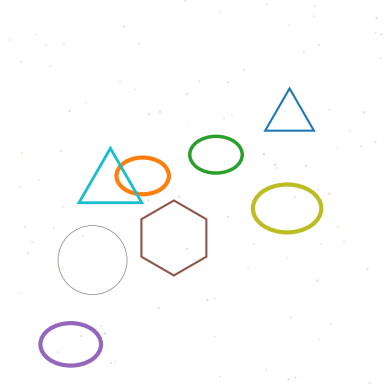[{"shape": "triangle", "thickness": 1.5, "radius": 0.37, "center": [0.752, 0.697]}, {"shape": "oval", "thickness": 3, "radius": 0.34, "center": [0.371, 0.543]}, {"shape": "oval", "thickness": 2.5, "radius": 0.34, "center": [0.561, 0.598]}, {"shape": "oval", "thickness": 3, "radius": 0.39, "center": [0.184, 0.106]}, {"shape": "hexagon", "thickness": 1.5, "radius": 0.49, "center": [0.452, 0.382]}, {"shape": "circle", "thickness": 0.5, "radius": 0.45, "center": [0.24, 0.324]}, {"shape": "oval", "thickness": 3, "radius": 0.44, "center": [0.746, 0.459]}, {"shape": "triangle", "thickness": 2, "radius": 0.47, "center": [0.287, 0.521]}]